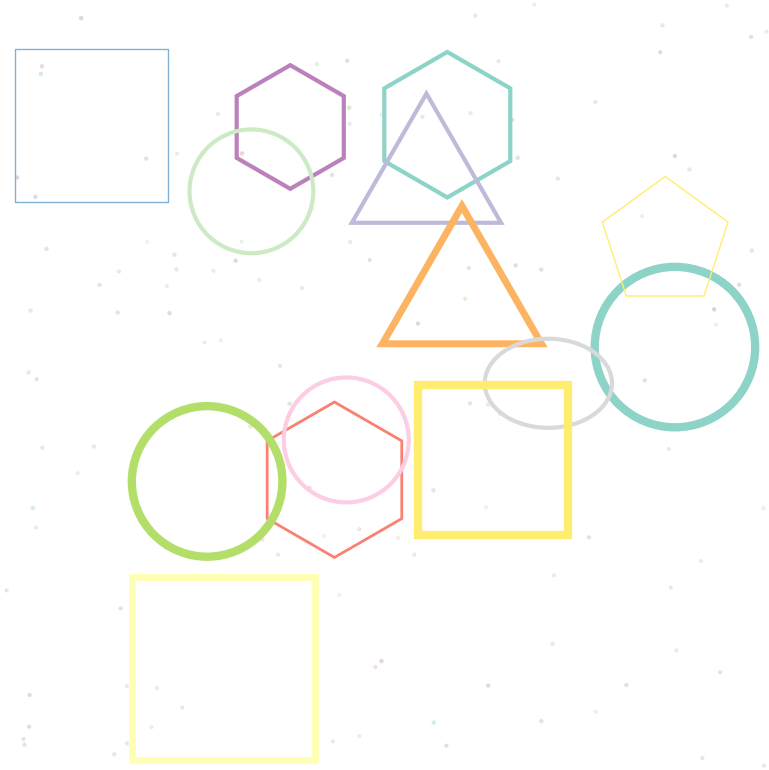[{"shape": "hexagon", "thickness": 1.5, "radius": 0.47, "center": [0.581, 0.838]}, {"shape": "circle", "thickness": 3, "radius": 0.52, "center": [0.877, 0.549]}, {"shape": "square", "thickness": 2.5, "radius": 0.59, "center": [0.29, 0.132]}, {"shape": "triangle", "thickness": 1.5, "radius": 0.56, "center": [0.554, 0.767]}, {"shape": "hexagon", "thickness": 1, "radius": 0.5, "center": [0.434, 0.377]}, {"shape": "square", "thickness": 0.5, "radius": 0.5, "center": [0.119, 0.836]}, {"shape": "triangle", "thickness": 2.5, "radius": 0.6, "center": [0.6, 0.613]}, {"shape": "circle", "thickness": 3, "radius": 0.49, "center": [0.269, 0.375]}, {"shape": "circle", "thickness": 1.5, "radius": 0.41, "center": [0.45, 0.429]}, {"shape": "oval", "thickness": 1.5, "radius": 0.41, "center": [0.712, 0.502]}, {"shape": "hexagon", "thickness": 1.5, "radius": 0.4, "center": [0.377, 0.835]}, {"shape": "circle", "thickness": 1.5, "radius": 0.4, "center": [0.326, 0.752]}, {"shape": "square", "thickness": 3, "radius": 0.49, "center": [0.64, 0.402]}, {"shape": "pentagon", "thickness": 0.5, "radius": 0.43, "center": [0.864, 0.685]}]